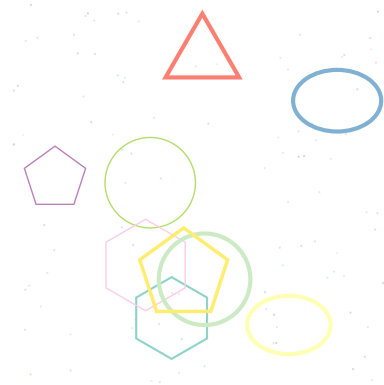[{"shape": "hexagon", "thickness": 1.5, "radius": 0.53, "center": [0.446, 0.174]}, {"shape": "oval", "thickness": 3, "radius": 0.54, "center": [0.75, 0.156]}, {"shape": "triangle", "thickness": 3, "radius": 0.55, "center": [0.526, 0.854]}, {"shape": "oval", "thickness": 3, "radius": 0.57, "center": [0.876, 0.738]}, {"shape": "circle", "thickness": 1, "radius": 0.59, "center": [0.39, 0.525]}, {"shape": "hexagon", "thickness": 1, "radius": 0.59, "center": [0.378, 0.312]}, {"shape": "pentagon", "thickness": 1, "radius": 0.42, "center": [0.143, 0.537]}, {"shape": "circle", "thickness": 3, "radius": 0.59, "center": [0.531, 0.275]}, {"shape": "pentagon", "thickness": 2.5, "radius": 0.6, "center": [0.477, 0.288]}]